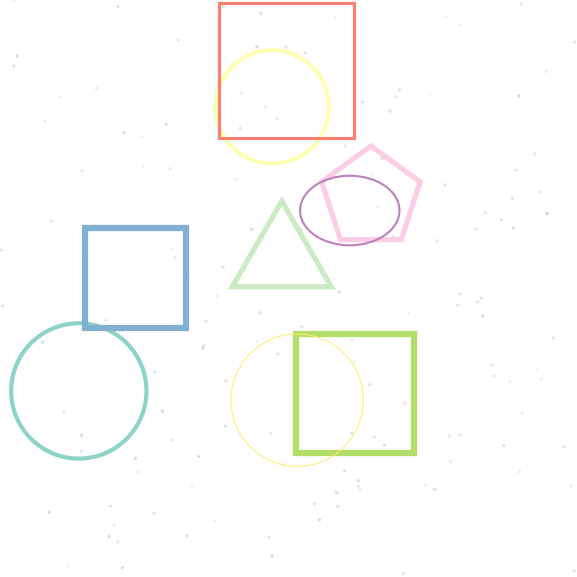[{"shape": "circle", "thickness": 2, "radius": 0.59, "center": [0.136, 0.322]}, {"shape": "circle", "thickness": 2, "radius": 0.49, "center": [0.471, 0.814]}, {"shape": "square", "thickness": 1.5, "radius": 0.59, "center": [0.496, 0.877]}, {"shape": "square", "thickness": 3, "radius": 0.43, "center": [0.234, 0.518]}, {"shape": "square", "thickness": 3, "radius": 0.51, "center": [0.615, 0.318]}, {"shape": "pentagon", "thickness": 2.5, "radius": 0.45, "center": [0.642, 0.657]}, {"shape": "oval", "thickness": 1, "radius": 0.43, "center": [0.606, 0.635]}, {"shape": "triangle", "thickness": 2.5, "radius": 0.49, "center": [0.488, 0.552]}, {"shape": "circle", "thickness": 0.5, "radius": 0.57, "center": [0.515, 0.306]}]